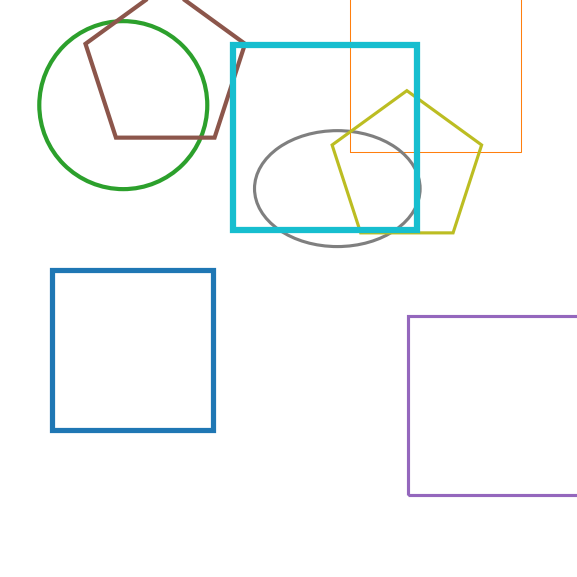[{"shape": "square", "thickness": 2.5, "radius": 0.7, "center": [0.229, 0.393]}, {"shape": "square", "thickness": 0.5, "radius": 0.74, "center": [0.754, 0.884]}, {"shape": "circle", "thickness": 2, "radius": 0.73, "center": [0.213, 0.817]}, {"shape": "square", "thickness": 1.5, "radius": 0.77, "center": [0.861, 0.297]}, {"shape": "pentagon", "thickness": 2, "radius": 0.73, "center": [0.286, 0.878]}, {"shape": "oval", "thickness": 1.5, "radius": 0.72, "center": [0.584, 0.673]}, {"shape": "pentagon", "thickness": 1.5, "radius": 0.68, "center": [0.705, 0.706]}, {"shape": "square", "thickness": 3, "radius": 0.8, "center": [0.563, 0.762]}]